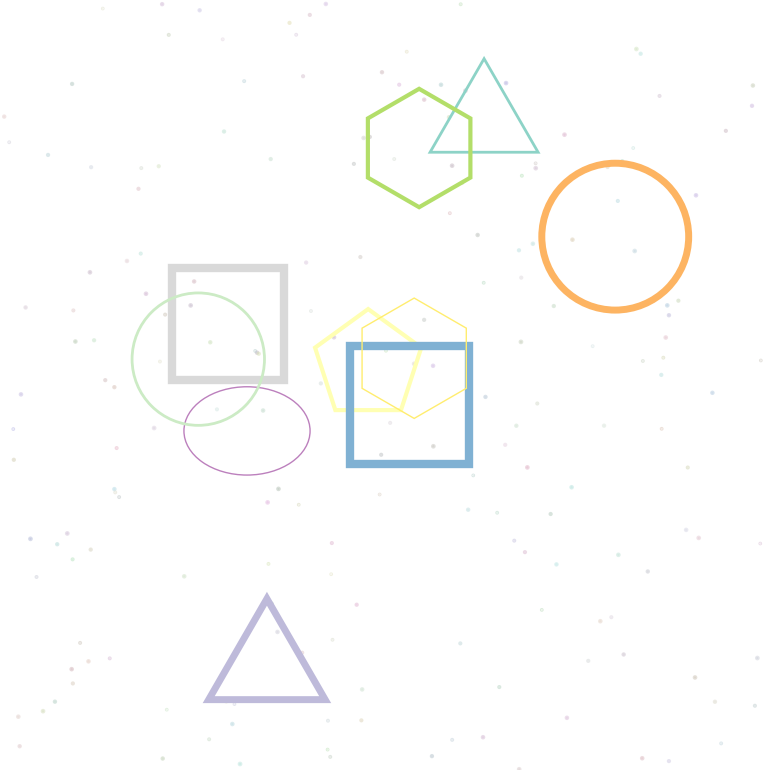[{"shape": "triangle", "thickness": 1, "radius": 0.4, "center": [0.629, 0.843]}, {"shape": "pentagon", "thickness": 1.5, "radius": 0.36, "center": [0.478, 0.526]}, {"shape": "triangle", "thickness": 2.5, "radius": 0.44, "center": [0.347, 0.135]}, {"shape": "square", "thickness": 3, "radius": 0.38, "center": [0.532, 0.474]}, {"shape": "circle", "thickness": 2.5, "radius": 0.48, "center": [0.799, 0.693]}, {"shape": "hexagon", "thickness": 1.5, "radius": 0.38, "center": [0.544, 0.808]}, {"shape": "square", "thickness": 3, "radius": 0.36, "center": [0.297, 0.579]}, {"shape": "oval", "thickness": 0.5, "radius": 0.41, "center": [0.321, 0.44]}, {"shape": "circle", "thickness": 1, "radius": 0.43, "center": [0.258, 0.534]}, {"shape": "hexagon", "thickness": 0.5, "radius": 0.39, "center": [0.538, 0.535]}]